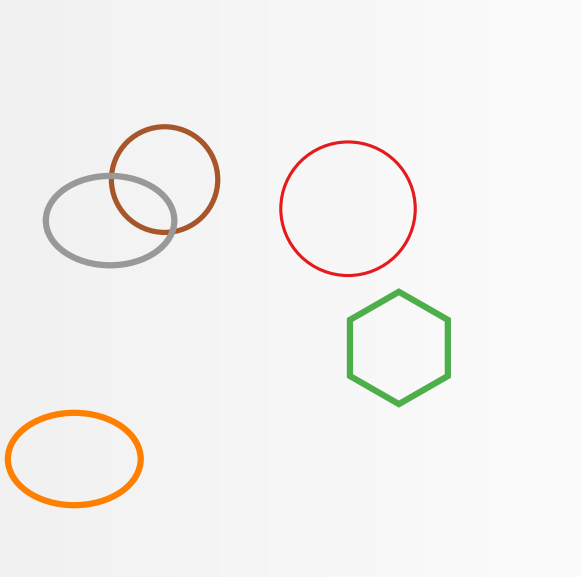[{"shape": "circle", "thickness": 1.5, "radius": 0.58, "center": [0.599, 0.638]}, {"shape": "hexagon", "thickness": 3, "radius": 0.49, "center": [0.686, 0.397]}, {"shape": "oval", "thickness": 3, "radius": 0.57, "center": [0.128, 0.204]}, {"shape": "circle", "thickness": 2.5, "radius": 0.46, "center": [0.283, 0.688]}, {"shape": "oval", "thickness": 3, "radius": 0.55, "center": [0.189, 0.617]}]